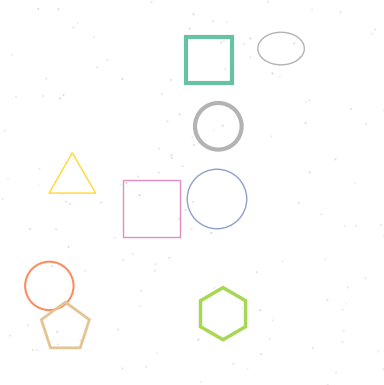[{"shape": "square", "thickness": 3, "radius": 0.3, "center": [0.543, 0.845]}, {"shape": "circle", "thickness": 1.5, "radius": 0.31, "center": [0.128, 0.257]}, {"shape": "circle", "thickness": 1, "radius": 0.39, "center": [0.564, 0.483]}, {"shape": "square", "thickness": 1, "radius": 0.37, "center": [0.394, 0.459]}, {"shape": "hexagon", "thickness": 2.5, "radius": 0.34, "center": [0.579, 0.185]}, {"shape": "triangle", "thickness": 1, "radius": 0.35, "center": [0.188, 0.533]}, {"shape": "pentagon", "thickness": 2, "radius": 0.33, "center": [0.17, 0.15]}, {"shape": "circle", "thickness": 3, "radius": 0.3, "center": [0.567, 0.672]}, {"shape": "oval", "thickness": 1, "radius": 0.3, "center": [0.73, 0.874]}]